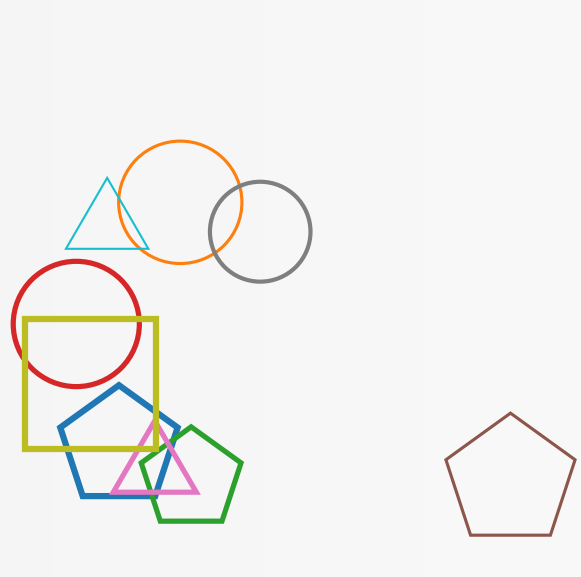[{"shape": "pentagon", "thickness": 3, "radius": 0.53, "center": [0.205, 0.226]}, {"shape": "circle", "thickness": 1.5, "radius": 0.53, "center": [0.31, 0.649]}, {"shape": "pentagon", "thickness": 2.5, "radius": 0.45, "center": [0.329, 0.17]}, {"shape": "circle", "thickness": 2.5, "radius": 0.54, "center": [0.131, 0.438]}, {"shape": "pentagon", "thickness": 1.5, "radius": 0.58, "center": [0.878, 0.167]}, {"shape": "triangle", "thickness": 2.5, "radius": 0.41, "center": [0.266, 0.188]}, {"shape": "circle", "thickness": 2, "radius": 0.43, "center": [0.448, 0.598]}, {"shape": "square", "thickness": 3, "radius": 0.56, "center": [0.155, 0.335]}, {"shape": "triangle", "thickness": 1, "radius": 0.41, "center": [0.184, 0.609]}]